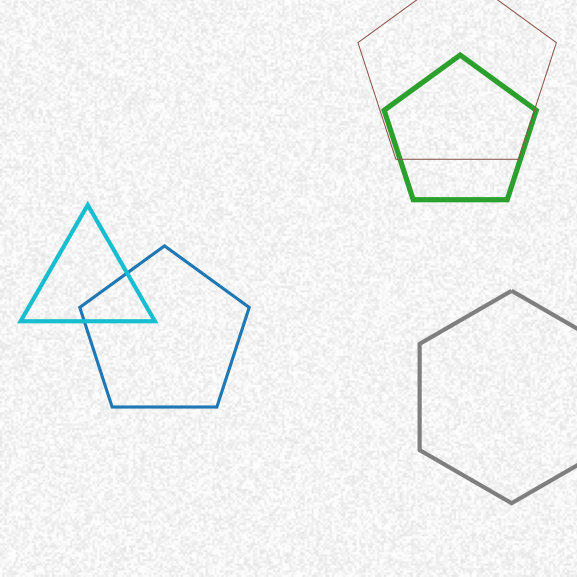[{"shape": "pentagon", "thickness": 1.5, "radius": 0.77, "center": [0.285, 0.419]}, {"shape": "pentagon", "thickness": 2.5, "radius": 0.69, "center": [0.797, 0.765]}, {"shape": "pentagon", "thickness": 0.5, "radius": 0.9, "center": [0.792, 0.869]}, {"shape": "hexagon", "thickness": 2, "radius": 0.92, "center": [0.886, 0.312]}, {"shape": "triangle", "thickness": 2, "radius": 0.67, "center": [0.152, 0.51]}]